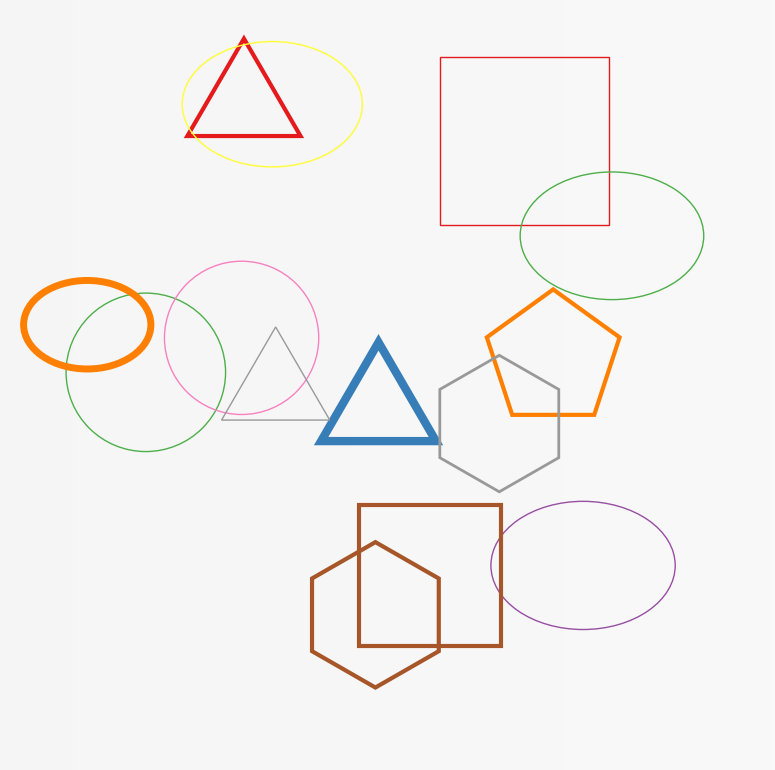[{"shape": "triangle", "thickness": 1.5, "radius": 0.42, "center": [0.315, 0.865]}, {"shape": "square", "thickness": 0.5, "radius": 0.55, "center": [0.677, 0.817]}, {"shape": "triangle", "thickness": 3, "radius": 0.43, "center": [0.488, 0.47]}, {"shape": "oval", "thickness": 0.5, "radius": 0.59, "center": [0.79, 0.694]}, {"shape": "circle", "thickness": 0.5, "radius": 0.51, "center": [0.188, 0.516]}, {"shape": "oval", "thickness": 0.5, "radius": 0.59, "center": [0.752, 0.266]}, {"shape": "pentagon", "thickness": 1.5, "radius": 0.45, "center": [0.714, 0.534]}, {"shape": "oval", "thickness": 2.5, "radius": 0.41, "center": [0.113, 0.578]}, {"shape": "oval", "thickness": 0.5, "radius": 0.58, "center": [0.351, 0.865]}, {"shape": "square", "thickness": 1.5, "radius": 0.46, "center": [0.554, 0.253]}, {"shape": "hexagon", "thickness": 1.5, "radius": 0.47, "center": [0.484, 0.202]}, {"shape": "circle", "thickness": 0.5, "radius": 0.5, "center": [0.312, 0.561]}, {"shape": "hexagon", "thickness": 1, "radius": 0.44, "center": [0.644, 0.45]}, {"shape": "triangle", "thickness": 0.5, "radius": 0.4, "center": [0.356, 0.495]}]